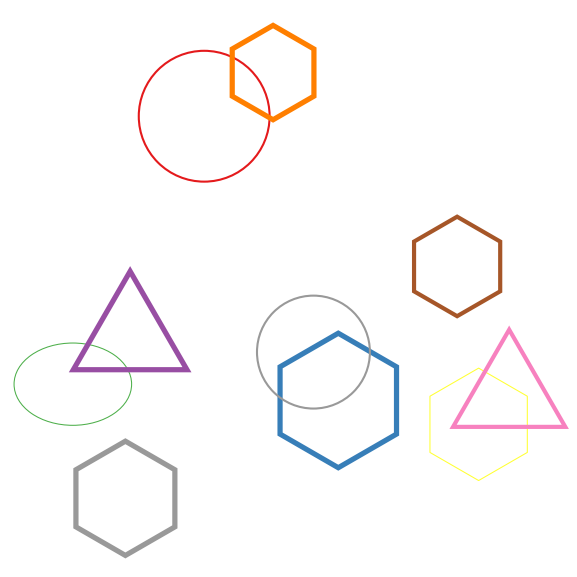[{"shape": "circle", "thickness": 1, "radius": 0.57, "center": [0.354, 0.798]}, {"shape": "hexagon", "thickness": 2.5, "radius": 0.58, "center": [0.586, 0.306]}, {"shape": "oval", "thickness": 0.5, "radius": 0.51, "center": [0.126, 0.334]}, {"shape": "triangle", "thickness": 2.5, "radius": 0.57, "center": [0.225, 0.416]}, {"shape": "hexagon", "thickness": 2.5, "radius": 0.41, "center": [0.473, 0.873]}, {"shape": "hexagon", "thickness": 0.5, "radius": 0.49, "center": [0.829, 0.264]}, {"shape": "hexagon", "thickness": 2, "radius": 0.43, "center": [0.792, 0.538]}, {"shape": "triangle", "thickness": 2, "radius": 0.56, "center": [0.882, 0.316]}, {"shape": "circle", "thickness": 1, "radius": 0.49, "center": [0.543, 0.389]}, {"shape": "hexagon", "thickness": 2.5, "radius": 0.49, "center": [0.217, 0.136]}]